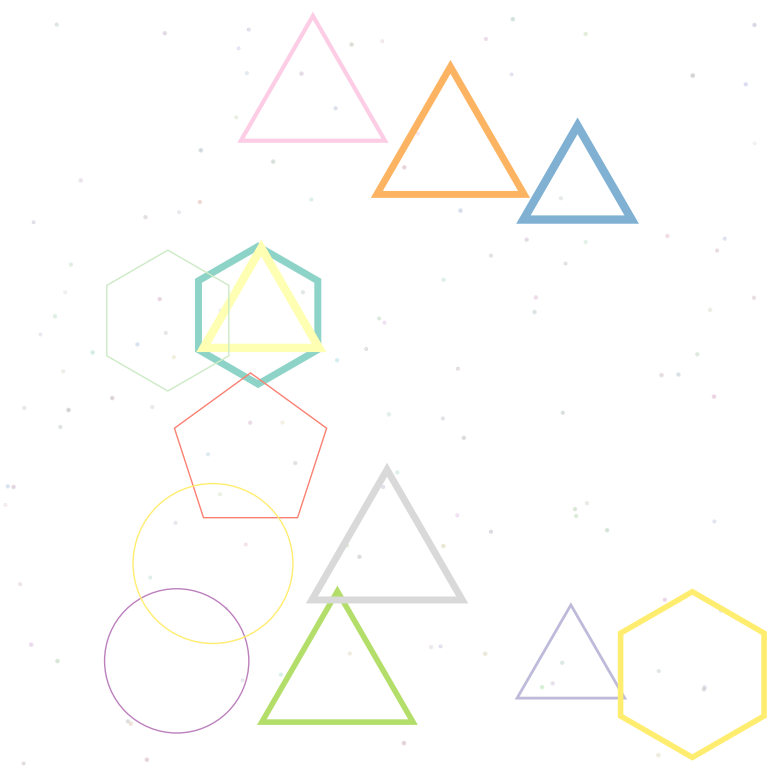[{"shape": "hexagon", "thickness": 2.5, "radius": 0.45, "center": [0.335, 0.591]}, {"shape": "triangle", "thickness": 3, "radius": 0.43, "center": [0.339, 0.591]}, {"shape": "triangle", "thickness": 1, "radius": 0.4, "center": [0.741, 0.134]}, {"shape": "pentagon", "thickness": 0.5, "radius": 0.52, "center": [0.325, 0.412]}, {"shape": "triangle", "thickness": 3, "radius": 0.41, "center": [0.75, 0.755]}, {"shape": "triangle", "thickness": 2.5, "radius": 0.55, "center": [0.585, 0.803]}, {"shape": "triangle", "thickness": 2, "radius": 0.57, "center": [0.438, 0.119]}, {"shape": "triangle", "thickness": 1.5, "radius": 0.54, "center": [0.406, 0.871]}, {"shape": "triangle", "thickness": 2.5, "radius": 0.56, "center": [0.503, 0.277]}, {"shape": "circle", "thickness": 0.5, "radius": 0.47, "center": [0.229, 0.142]}, {"shape": "hexagon", "thickness": 0.5, "radius": 0.46, "center": [0.218, 0.584]}, {"shape": "hexagon", "thickness": 2, "radius": 0.54, "center": [0.899, 0.124]}, {"shape": "circle", "thickness": 0.5, "radius": 0.52, "center": [0.277, 0.268]}]